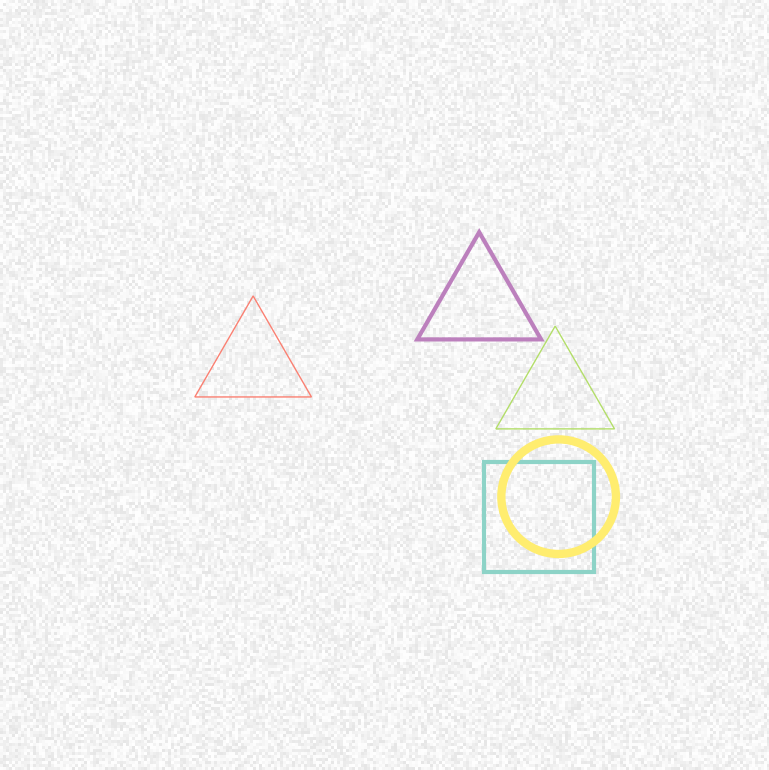[{"shape": "square", "thickness": 1.5, "radius": 0.36, "center": [0.7, 0.328]}, {"shape": "triangle", "thickness": 0.5, "radius": 0.44, "center": [0.329, 0.528]}, {"shape": "triangle", "thickness": 0.5, "radius": 0.44, "center": [0.721, 0.487]}, {"shape": "triangle", "thickness": 1.5, "radius": 0.46, "center": [0.622, 0.606]}, {"shape": "circle", "thickness": 3, "radius": 0.37, "center": [0.726, 0.355]}]